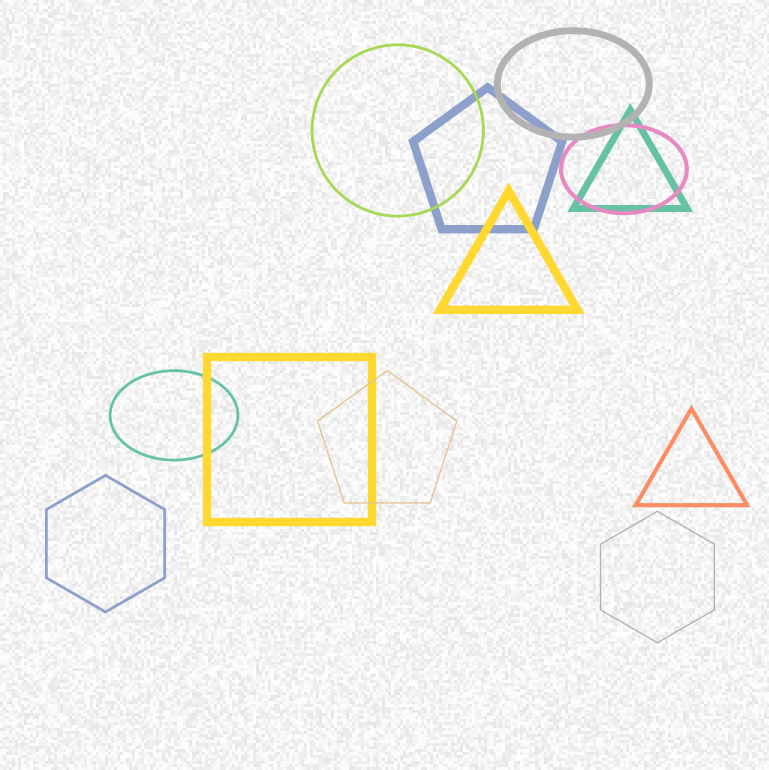[{"shape": "oval", "thickness": 1, "radius": 0.41, "center": [0.226, 0.461]}, {"shape": "triangle", "thickness": 2.5, "radius": 0.43, "center": [0.819, 0.772]}, {"shape": "triangle", "thickness": 1.5, "radius": 0.42, "center": [0.898, 0.386]}, {"shape": "pentagon", "thickness": 3, "radius": 0.51, "center": [0.633, 0.785]}, {"shape": "hexagon", "thickness": 1, "radius": 0.44, "center": [0.137, 0.294]}, {"shape": "oval", "thickness": 1.5, "radius": 0.41, "center": [0.81, 0.78]}, {"shape": "circle", "thickness": 1, "radius": 0.56, "center": [0.517, 0.831]}, {"shape": "triangle", "thickness": 3, "radius": 0.52, "center": [0.661, 0.649]}, {"shape": "square", "thickness": 3, "radius": 0.53, "center": [0.376, 0.429]}, {"shape": "pentagon", "thickness": 0.5, "radius": 0.48, "center": [0.503, 0.424]}, {"shape": "oval", "thickness": 2.5, "radius": 0.49, "center": [0.745, 0.891]}, {"shape": "hexagon", "thickness": 0.5, "radius": 0.43, "center": [0.854, 0.251]}]